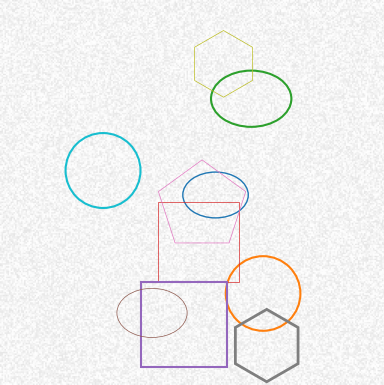[{"shape": "oval", "thickness": 1, "radius": 0.43, "center": [0.56, 0.494]}, {"shape": "circle", "thickness": 1.5, "radius": 0.48, "center": [0.683, 0.238]}, {"shape": "oval", "thickness": 1.5, "radius": 0.52, "center": [0.652, 0.744]}, {"shape": "square", "thickness": 0.5, "radius": 0.52, "center": [0.515, 0.371]}, {"shape": "square", "thickness": 1.5, "radius": 0.55, "center": [0.478, 0.157]}, {"shape": "oval", "thickness": 0.5, "radius": 0.46, "center": [0.395, 0.187]}, {"shape": "pentagon", "thickness": 0.5, "radius": 0.6, "center": [0.525, 0.465]}, {"shape": "hexagon", "thickness": 2, "radius": 0.47, "center": [0.693, 0.102]}, {"shape": "hexagon", "thickness": 0.5, "radius": 0.43, "center": [0.581, 0.834]}, {"shape": "circle", "thickness": 1.5, "radius": 0.49, "center": [0.268, 0.557]}]